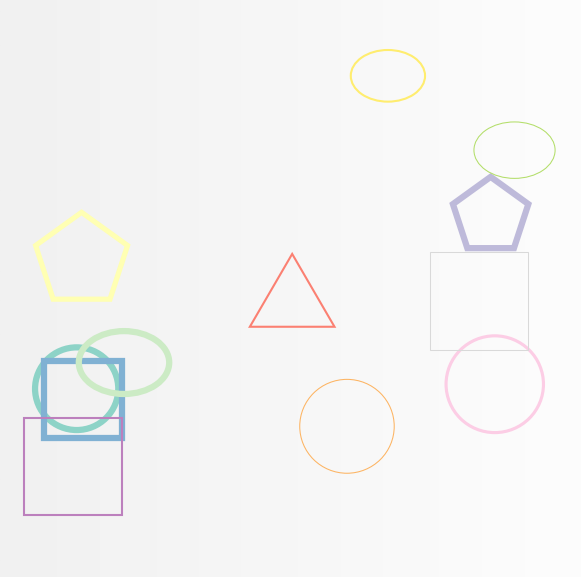[{"shape": "circle", "thickness": 3, "radius": 0.36, "center": [0.132, 0.326]}, {"shape": "pentagon", "thickness": 2.5, "radius": 0.42, "center": [0.14, 0.548]}, {"shape": "pentagon", "thickness": 3, "radius": 0.34, "center": [0.844, 0.625]}, {"shape": "triangle", "thickness": 1, "radius": 0.42, "center": [0.503, 0.475]}, {"shape": "square", "thickness": 3, "radius": 0.34, "center": [0.142, 0.307]}, {"shape": "circle", "thickness": 0.5, "radius": 0.41, "center": [0.597, 0.261]}, {"shape": "oval", "thickness": 0.5, "radius": 0.35, "center": [0.885, 0.739]}, {"shape": "circle", "thickness": 1.5, "radius": 0.42, "center": [0.851, 0.334]}, {"shape": "square", "thickness": 0.5, "radius": 0.42, "center": [0.824, 0.477]}, {"shape": "square", "thickness": 1, "radius": 0.42, "center": [0.125, 0.191]}, {"shape": "oval", "thickness": 3, "radius": 0.39, "center": [0.213, 0.371]}, {"shape": "oval", "thickness": 1, "radius": 0.32, "center": [0.667, 0.868]}]